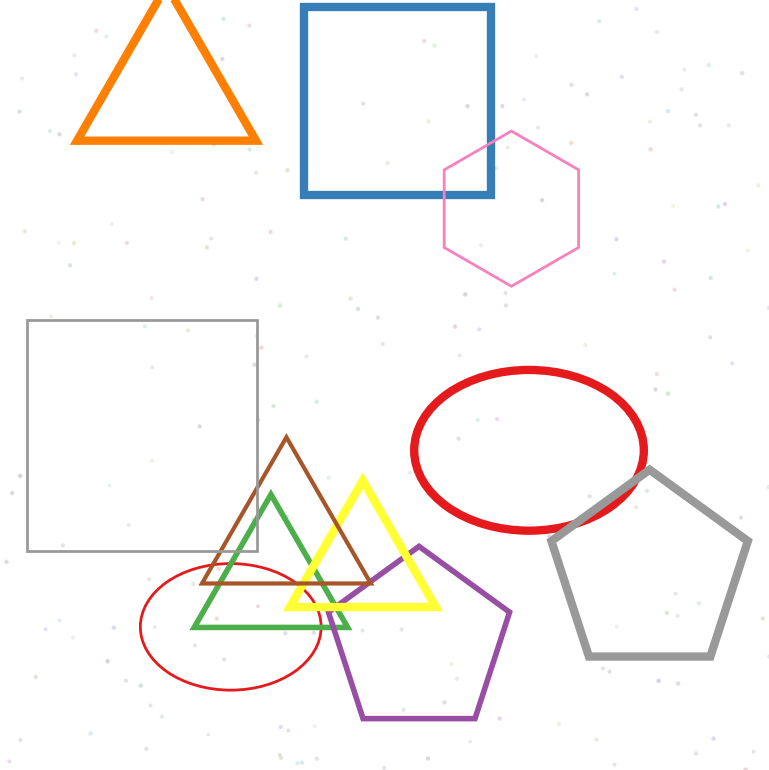[{"shape": "oval", "thickness": 1, "radius": 0.59, "center": [0.3, 0.186]}, {"shape": "oval", "thickness": 3, "radius": 0.75, "center": [0.687, 0.415]}, {"shape": "square", "thickness": 3, "radius": 0.61, "center": [0.516, 0.869]}, {"shape": "triangle", "thickness": 2, "radius": 0.58, "center": [0.352, 0.243]}, {"shape": "pentagon", "thickness": 2, "radius": 0.62, "center": [0.544, 0.167]}, {"shape": "triangle", "thickness": 3, "radius": 0.67, "center": [0.216, 0.884]}, {"shape": "triangle", "thickness": 3, "radius": 0.55, "center": [0.471, 0.266]}, {"shape": "triangle", "thickness": 1.5, "radius": 0.63, "center": [0.372, 0.306]}, {"shape": "hexagon", "thickness": 1, "radius": 0.5, "center": [0.664, 0.729]}, {"shape": "pentagon", "thickness": 3, "radius": 0.67, "center": [0.844, 0.256]}, {"shape": "square", "thickness": 1, "radius": 0.75, "center": [0.184, 0.435]}]